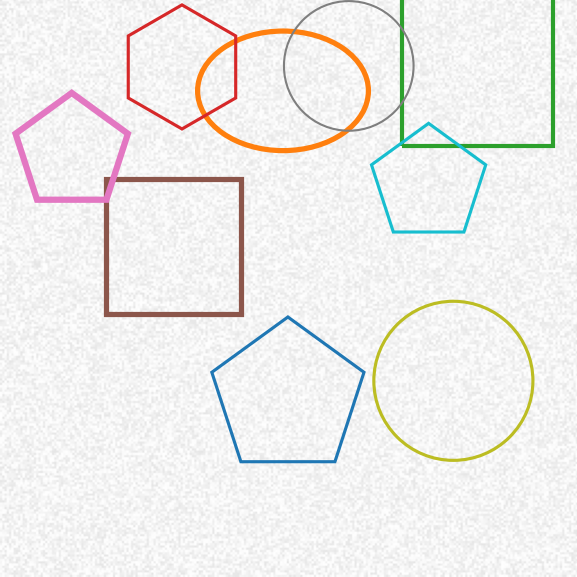[{"shape": "pentagon", "thickness": 1.5, "radius": 0.69, "center": [0.499, 0.312]}, {"shape": "oval", "thickness": 2.5, "radius": 0.74, "center": [0.49, 0.842]}, {"shape": "square", "thickness": 2, "radius": 0.65, "center": [0.826, 0.877]}, {"shape": "hexagon", "thickness": 1.5, "radius": 0.54, "center": [0.315, 0.883]}, {"shape": "square", "thickness": 2.5, "radius": 0.59, "center": [0.3, 0.572]}, {"shape": "pentagon", "thickness": 3, "radius": 0.51, "center": [0.124, 0.736]}, {"shape": "circle", "thickness": 1, "radius": 0.56, "center": [0.604, 0.885]}, {"shape": "circle", "thickness": 1.5, "radius": 0.69, "center": [0.785, 0.34]}, {"shape": "pentagon", "thickness": 1.5, "radius": 0.52, "center": [0.742, 0.682]}]